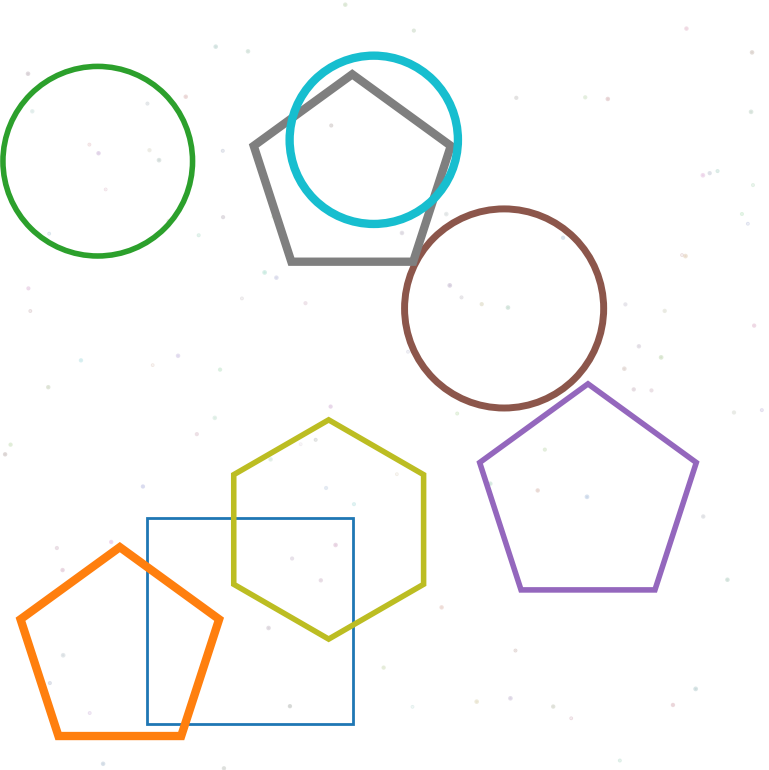[{"shape": "square", "thickness": 1, "radius": 0.67, "center": [0.324, 0.193]}, {"shape": "pentagon", "thickness": 3, "radius": 0.68, "center": [0.156, 0.154]}, {"shape": "circle", "thickness": 2, "radius": 0.62, "center": [0.127, 0.791]}, {"shape": "pentagon", "thickness": 2, "radius": 0.74, "center": [0.764, 0.354]}, {"shape": "circle", "thickness": 2.5, "radius": 0.65, "center": [0.655, 0.599]}, {"shape": "pentagon", "thickness": 3, "radius": 0.67, "center": [0.457, 0.769]}, {"shape": "hexagon", "thickness": 2, "radius": 0.71, "center": [0.427, 0.312]}, {"shape": "circle", "thickness": 3, "radius": 0.55, "center": [0.485, 0.818]}]